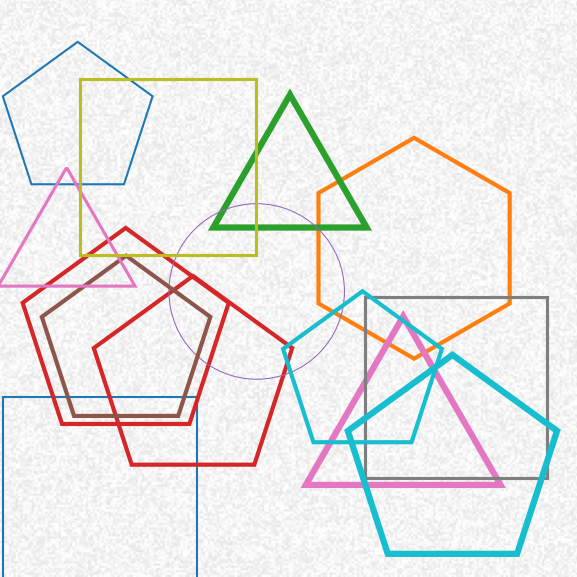[{"shape": "pentagon", "thickness": 1, "radius": 0.68, "center": [0.135, 0.79]}, {"shape": "square", "thickness": 1, "radius": 0.84, "center": [0.173, 0.144]}, {"shape": "hexagon", "thickness": 2, "radius": 0.96, "center": [0.717, 0.569]}, {"shape": "triangle", "thickness": 3, "radius": 0.77, "center": [0.502, 0.682]}, {"shape": "pentagon", "thickness": 2, "radius": 0.94, "center": [0.218, 0.417]}, {"shape": "pentagon", "thickness": 2, "radius": 0.9, "center": [0.334, 0.341]}, {"shape": "circle", "thickness": 0.5, "radius": 0.76, "center": [0.444, 0.494]}, {"shape": "pentagon", "thickness": 2, "radius": 0.77, "center": [0.218, 0.403]}, {"shape": "triangle", "thickness": 1.5, "radius": 0.68, "center": [0.115, 0.572]}, {"shape": "triangle", "thickness": 3, "radius": 0.97, "center": [0.698, 0.257]}, {"shape": "square", "thickness": 1.5, "radius": 0.79, "center": [0.79, 0.328]}, {"shape": "square", "thickness": 1.5, "radius": 0.76, "center": [0.291, 0.71]}, {"shape": "pentagon", "thickness": 3, "radius": 0.95, "center": [0.783, 0.194]}, {"shape": "pentagon", "thickness": 2, "radius": 0.72, "center": [0.628, 0.35]}]